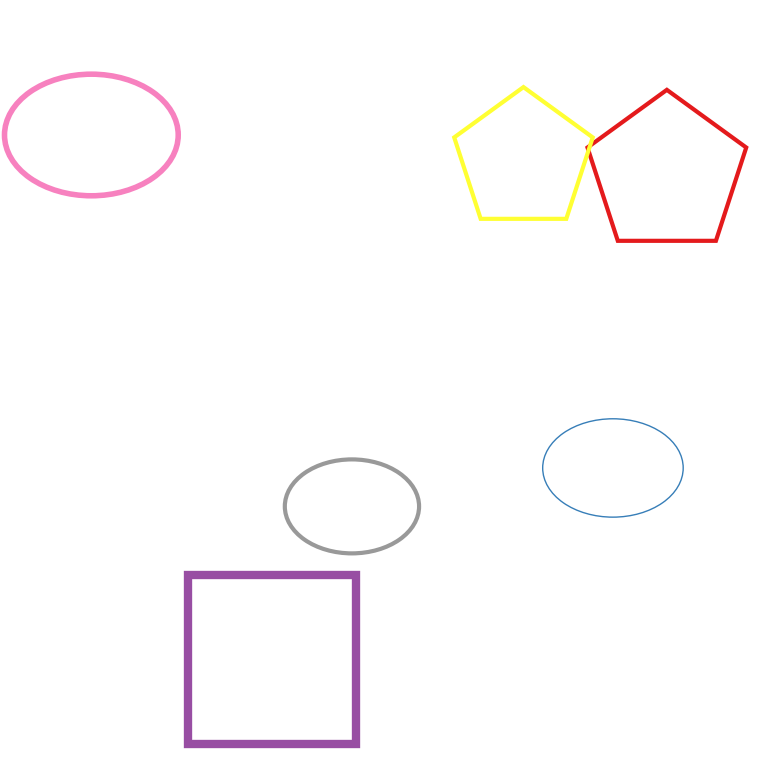[{"shape": "pentagon", "thickness": 1.5, "radius": 0.54, "center": [0.866, 0.775]}, {"shape": "oval", "thickness": 0.5, "radius": 0.46, "center": [0.796, 0.392]}, {"shape": "square", "thickness": 3, "radius": 0.55, "center": [0.353, 0.144]}, {"shape": "pentagon", "thickness": 1.5, "radius": 0.47, "center": [0.68, 0.792]}, {"shape": "oval", "thickness": 2, "radius": 0.56, "center": [0.119, 0.825]}, {"shape": "oval", "thickness": 1.5, "radius": 0.44, "center": [0.457, 0.342]}]